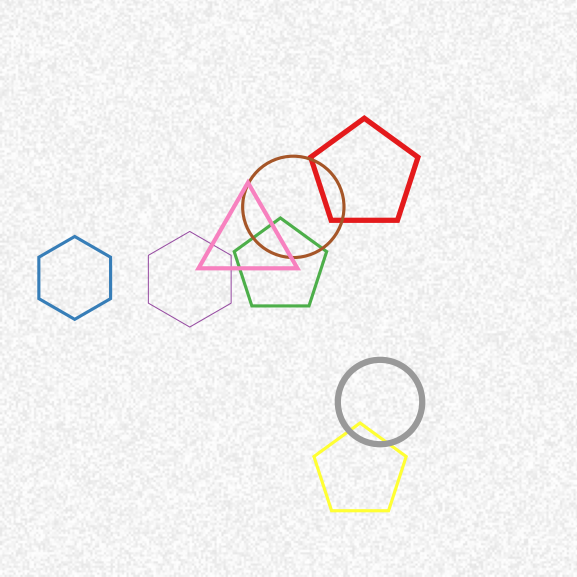[{"shape": "pentagon", "thickness": 2.5, "radius": 0.49, "center": [0.631, 0.697]}, {"shape": "hexagon", "thickness": 1.5, "radius": 0.36, "center": [0.129, 0.518]}, {"shape": "pentagon", "thickness": 1.5, "radius": 0.42, "center": [0.486, 0.537]}, {"shape": "hexagon", "thickness": 0.5, "radius": 0.41, "center": [0.329, 0.516]}, {"shape": "pentagon", "thickness": 1.5, "radius": 0.42, "center": [0.623, 0.183]}, {"shape": "circle", "thickness": 1.5, "radius": 0.44, "center": [0.508, 0.641]}, {"shape": "triangle", "thickness": 2, "radius": 0.49, "center": [0.429, 0.584]}, {"shape": "circle", "thickness": 3, "radius": 0.37, "center": [0.658, 0.303]}]